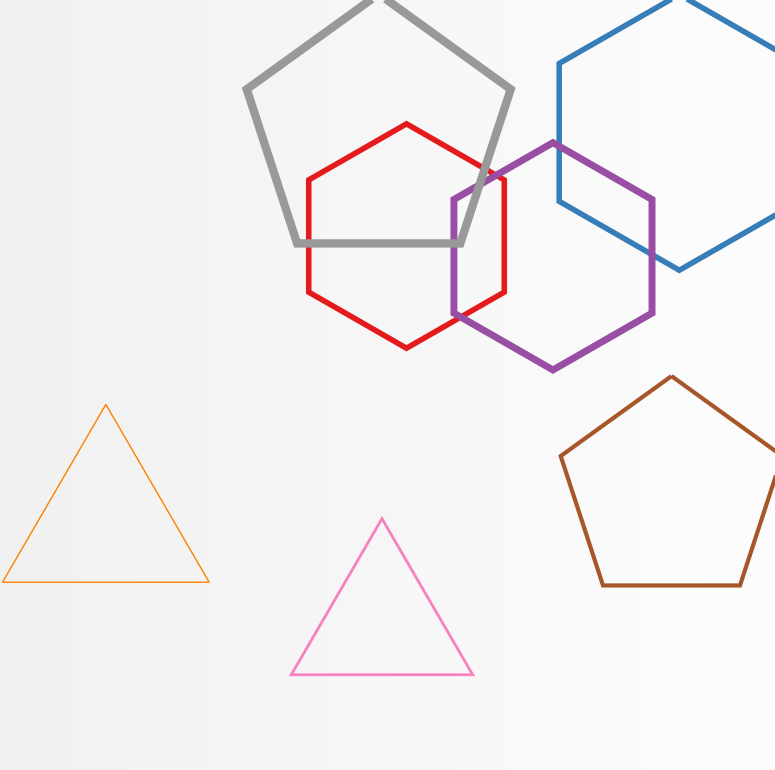[{"shape": "hexagon", "thickness": 2, "radius": 0.73, "center": [0.525, 0.693]}, {"shape": "hexagon", "thickness": 2, "radius": 0.9, "center": [0.877, 0.828]}, {"shape": "hexagon", "thickness": 2.5, "radius": 0.74, "center": [0.714, 0.667]}, {"shape": "triangle", "thickness": 0.5, "radius": 0.77, "center": [0.137, 0.321]}, {"shape": "pentagon", "thickness": 1.5, "radius": 0.75, "center": [0.866, 0.361]}, {"shape": "triangle", "thickness": 1, "radius": 0.68, "center": [0.493, 0.191]}, {"shape": "pentagon", "thickness": 3, "radius": 0.9, "center": [0.489, 0.829]}]